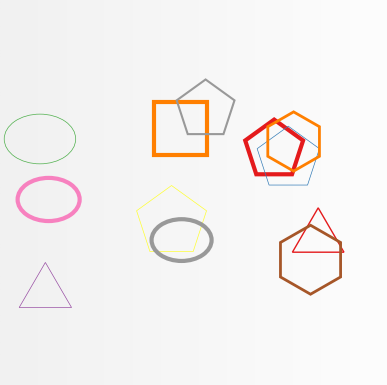[{"shape": "triangle", "thickness": 1, "radius": 0.38, "center": [0.821, 0.383]}, {"shape": "pentagon", "thickness": 3, "radius": 0.39, "center": [0.708, 0.611]}, {"shape": "pentagon", "thickness": 0.5, "radius": 0.42, "center": [0.744, 0.588]}, {"shape": "oval", "thickness": 0.5, "radius": 0.46, "center": [0.103, 0.639]}, {"shape": "triangle", "thickness": 0.5, "radius": 0.39, "center": [0.117, 0.24]}, {"shape": "square", "thickness": 3, "radius": 0.34, "center": [0.467, 0.666]}, {"shape": "hexagon", "thickness": 2, "radius": 0.38, "center": [0.758, 0.632]}, {"shape": "pentagon", "thickness": 0.5, "radius": 0.47, "center": [0.443, 0.423]}, {"shape": "hexagon", "thickness": 2, "radius": 0.45, "center": [0.801, 0.325]}, {"shape": "oval", "thickness": 3, "radius": 0.4, "center": [0.126, 0.482]}, {"shape": "pentagon", "thickness": 1.5, "radius": 0.39, "center": [0.531, 0.715]}, {"shape": "oval", "thickness": 3, "radius": 0.39, "center": [0.469, 0.376]}]